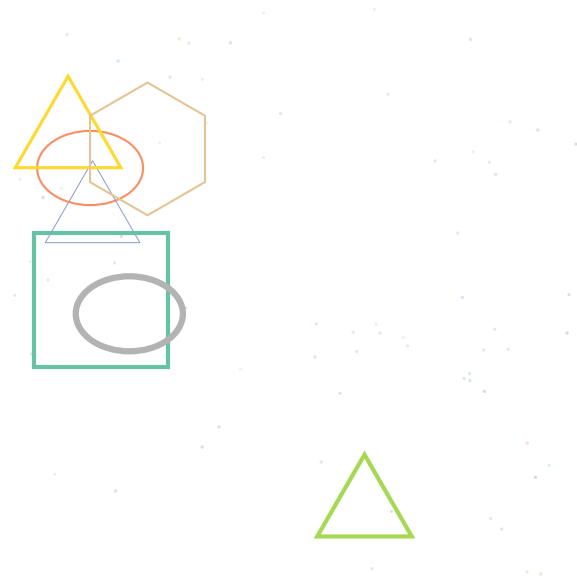[{"shape": "square", "thickness": 2, "radius": 0.58, "center": [0.174, 0.48]}, {"shape": "oval", "thickness": 1, "radius": 0.46, "center": [0.156, 0.708]}, {"shape": "triangle", "thickness": 0.5, "radius": 0.47, "center": [0.16, 0.626]}, {"shape": "triangle", "thickness": 2, "radius": 0.47, "center": [0.631, 0.117]}, {"shape": "triangle", "thickness": 1.5, "radius": 0.53, "center": [0.118, 0.762]}, {"shape": "hexagon", "thickness": 1, "radius": 0.57, "center": [0.255, 0.741]}, {"shape": "oval", "thickness": 3, "radius": 0.46, "center": [0.224, 0.456]}]